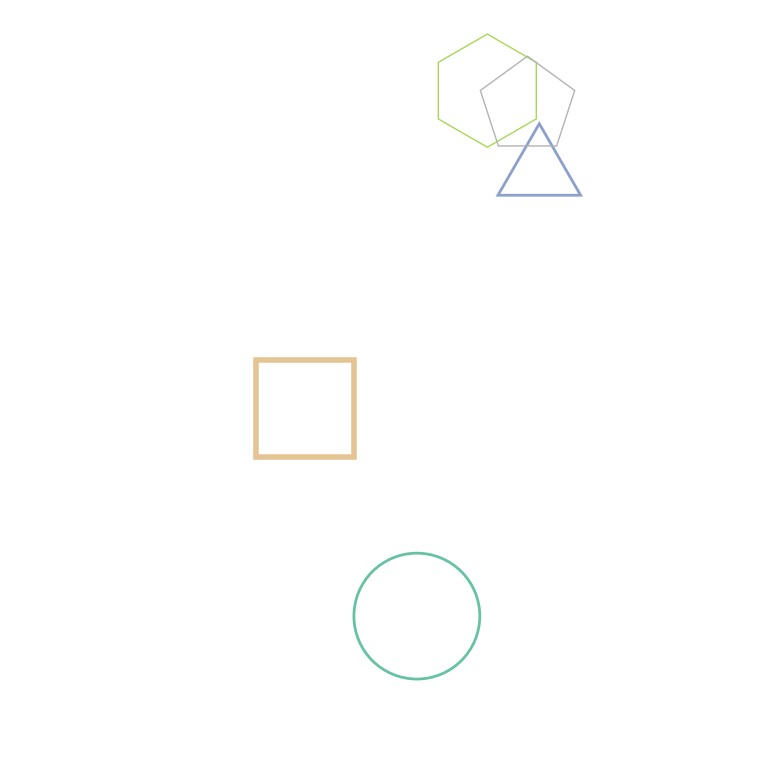[{"shape": "circle", "thickness": 1, "radius": 0.41, "center": [0.541, 0.2]}, {"shape": "triangle", "thickness": 1, "radius": 0.31, "center": [0.7, 0.777]}, {"shape": "hexagon", "thickness": 0.5, "radius": 0.37, "center": [0.633, 0.882]}, {"shape": "square", "thickness": 2, "radius": 0.32, "center": [0.396, 0.469]}, {"shape": "pentagon", "thickness": 0.5, "radius": 0.32, "center": [0.685, 0.863]}]